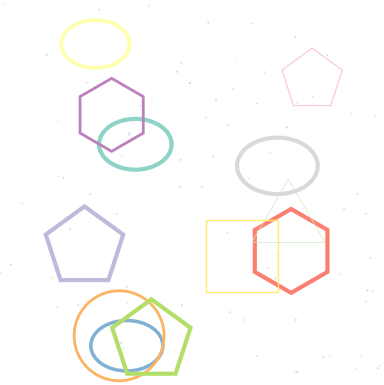[{"shape": "oval", "thickness": 3, "radius": 0.47, "center": [0.351, 0.625]}, {"shape": "oval", "thickness": 3, "radius": 0.44, "center": [0.248, 0.886]}, {"shape": "pentagon", "thickness": 3, "radius": 0.53, "center": [0.219, 0.358]}, {"shape": "hexagon", "thickness": 3, "radius": 0.54, "center": [0.756, 0.348]}, {"shape": "oval", "thickness": 2.5, "radius": 0.47, "center": [0.329, 0.102]}, {"shape": "circle", "thickness": 2, "radius": 0.58, "center": [0.309, 0.128]}, {"shape": "pentagon", "thickness": 3, "radius": 0.53, "center": [0.393, 0.116]}, {"shape": "pentagon", "thickness": 1, "radius": 0.41, "center": [0.811, 0.792]}, {"shape": "oval", "thickness": 3, "radius": 0.52, "center": [0.721, 0.569]}, {"shape": "hexagon", "thickness": 2, "radius": 0.47, "center": [0.29, 0.702]}, {"shape": "triangle", "thickness": 0.5, "radius": 0.55, "center": [0.749, 0.425]}, {"shape": "square", "thickness": 1, "radius": 0.47, "center": [0.629, 0.335]}]